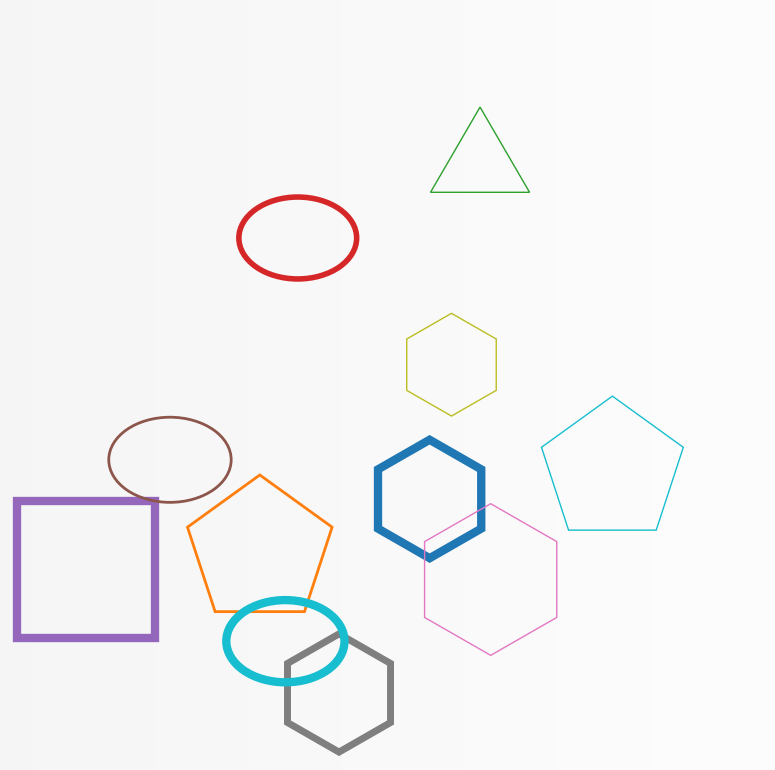[{"shape": "hexagon", "thickness": 3, "radius": 0.38, "center": [0.554, 0.352]}, {"shape": "pentagon", "thickness": 1, "radius": 0.49, "center": [0.335, 0.285]}, {"shape": "triangle", "thickness": 0.5, "radius": 0.37, "center": [0.619, 0.787]}, {"shape": "oval", "thickness": 2, "radius": 0.38, "center": [0.384, 0.691]}, {"shape": "square", "thickness": 3, "radius": 0.44, "center": [0.111, 0.26]}, {"shape": "oval", "thickness": 1, "radius": 0.39, "center": [0.219, 0.403]}, {"shape": "hexagon", "thickness": 0.5, "radius": 0.49, "center": [0.633, 0.247]}, {"shape": "hexagon", "thickness": 2.5, "radius": 0.38, "center": [0.437, 0.1]}, {"shape": "hexagon", "thickness": 0.5, "radius": 0.33, "center": [0.583, 0.526]}, {"shape": "pentagon", "thickness": 0.5, "radius": 0.48, "center": [0.79, 0.389]}, {"shape": "oval", "thickness": 3, "radius": 0.38, "center": [0.368, 0.167]}]